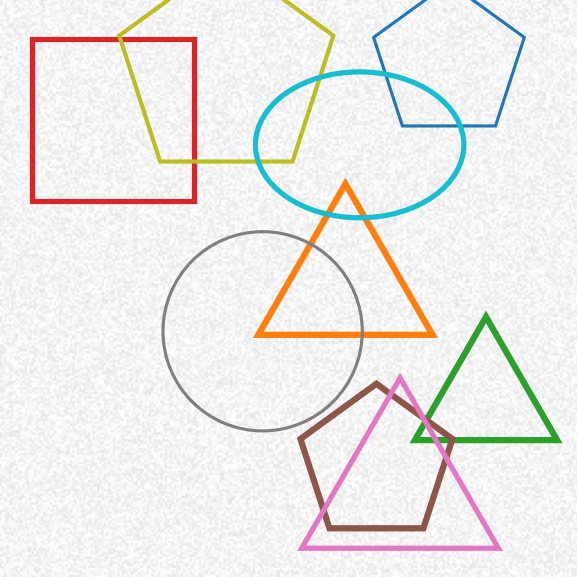[{"shape": "pentagon", "thickness": 1.5, "radius": 0.69, "center": [0.777, 0.892]}, {"shape": "triangle", "thickness": 3, "radius": 0.87, "center": [0.598, 0.506]}, {"shape": "triangle", "thickness": 3, "radius": 0.71, "center": [0.842, 0.308]}, {"shape": "square", "thickness": 2.5, "radius": 0.7, "center": [0.196, 0.792]}, {"shape": "pentagon", "thickness": 3, "radius": 0.69, "center": [0.652, 0.196]}, {"shape": "triangle", "thickness": 2.5, "radius": 0.98, "center": [0.693, 0.148]}, {"shape": "circle", "thickness": 1.5, "radius": 0.86, "center": [0.455, 0.425]}, {"shape": "pentagon", "thickness": 2, "radius": 0.97, "center": [0.392, 0.877]}, {"shape": "oval", "thickness": 2.5, "radius": 0.9, "center": [0.623, 0.748]}]